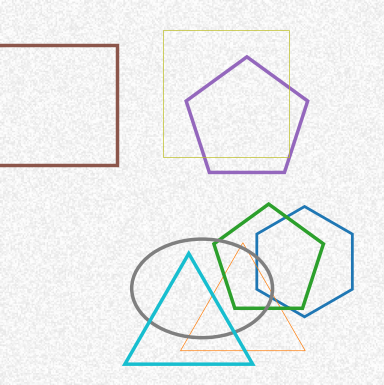[{"shape": "hexagon", "thickness": 2, "radius": 0.72, "center": [0.791, 0.32]}, {"shape": "triangle", "thickness": 0.5, "radius": 0.94, "center": [0.631, 0.183]}, {"shape": "pentagon", "thickness": 2.5, "radius": 0.75, "center": [0.698, 0.32]}, {"shape": "pentagon", "thickness": 2.5, "radius": 0.83, "center": [0.641, 0.686]}, {"shape": "square", "thickness": 2.5, "radius": 0.78, "center": [0.147, 0.726]}, {"shape": "oval", "thickness": 2.5, "radius": 0.91, "center": [0.525, 0.251]}, {"shape": "square", "thickness": 0.5, "radius": 0.82, "center": [0.587, 0.757]}, {"shape": "triangle", "thickness": 2.5, "radius": 0.96, "center": [0.49, 0.15]}]